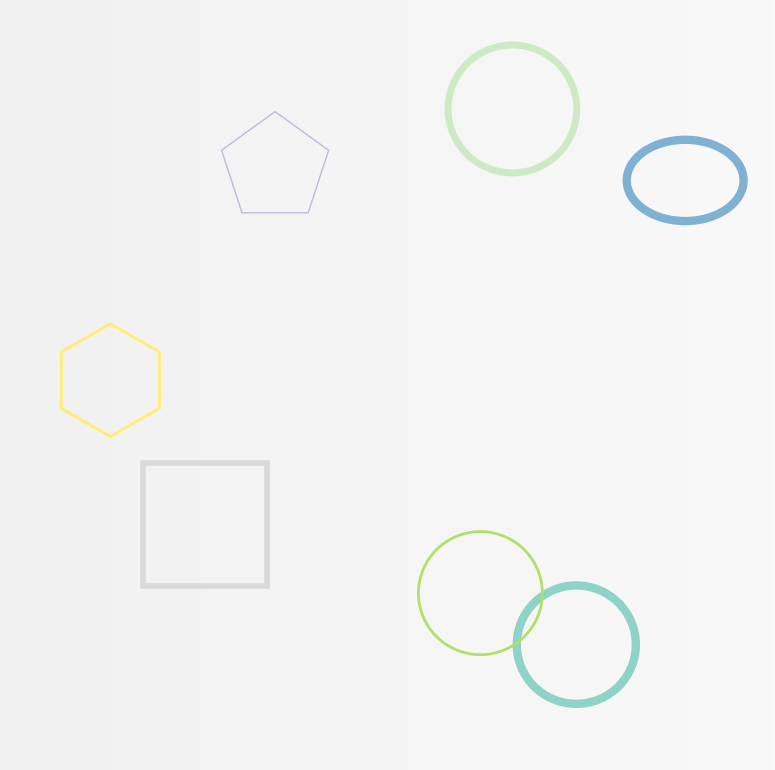[{"shape": "circle", "thickness": 3, "radius": 0.38, "center": [0.744, 0.163]}, {"shape": "pentagon", "thickness": 0.5, "radius": 0.36, "center": [0.355, 0.782]}, {"shape": "oval", "thickness": 3, "radius": 0.38, "center": [0.884, 0.766]}, {"shape": "circle", "thickness": 1, "radius": 0.4, "center": [0.62, 0.23]}, {"shape": "square", "thickness": 2, "radius": 0.4, "center": [0.264, 0.319]}, {"shape": "circle", "thickness": 2.5, "radius": 0.42, "center": [0.661, 0.859]}, {"shape": "hexagon", "thickness": 1, "radius": 0.37, "center": [0.142, 0.506]}]